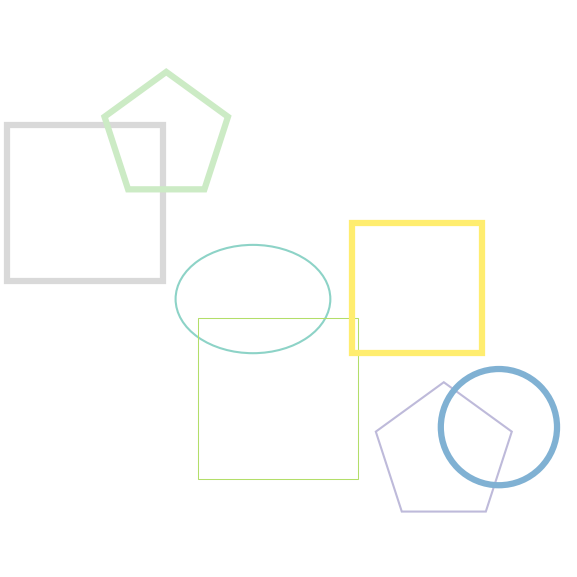[{"shape": "oval", "thickness": 1, "radius": 0.67, "center": [0.438, 0.481]}, {"shape": "pentagon", "thickness": 1, "radius": 0.62, "center": [0.768, 0.213]}, {"shape": "circle", "thickness": 3, "radius": 0.5, "center": [0.864, 0.26]}, {"shape": "square", "thickness": 0.5, "radius": 0.7, "center": [0.481, 0.309]}, {"shape": "square", "thickness": 3, "radius": 0.68, "center": [0.147, 0.648]}, {"shape": "pentagon", "thickness": 3, "radius": 0.56, "center": [0.288, 0.762]}, {"shape": "square", "thickness": 3, "radius": 0.56, "center": [0.721, 0.5]}]